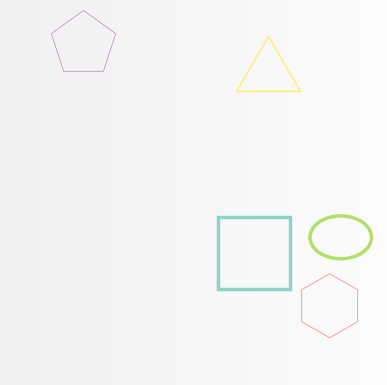[{"shape": "square", "thickness": 2.5, "radius": 0.47, "center": [0.655, 0.344]}, {"shape": "hexagon", "thickness": 0.5, "radius": 0.42, "center": [0.851, 0.206]}, {"shape": "oval", "thickness": 2.5, "radius": 0.4, "center": [0.879, 0.384]}, {"shape": "pentagon", "thickness": 0.5, "radius": 0.44, "center": [0.216, 0.886]}, {"shape": "triangle", "thickness": 1, "radius": 0.48, "center": [0.693, 0.81]}]